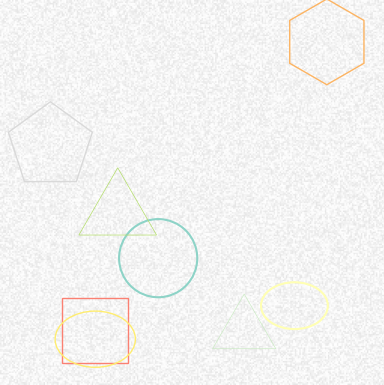[{"shape": "circle", "thickness": 1.5, "radius": 0.51, "center": [0.411, 0.329]}, {"shape": "oval", "thickness": 1.5, "radius": 0.43, "center": [0.765, 0.206]}, {"shape": "square", "thickness": 1, "radius": 0.43, "center": [0.246, 0.142]}, {"shape": "hexagon", "thickness": 1, "radius": 0.56, "center": [0.849, 0.891]}, {"shape": "triangle", "thickness": 0.5, "radius": 0.58, "center": [0.306, 0.448]}, {"shape": "pentagon", "thickness": 1, "radius": 0.57, "center": [0.131, 0.621]}, {"shape": "triangle", "thickness": 0.5, "radius": 0.47, "center": [0.634, 0.142]}, {"shape": "oval", "thickness": 1, "radius": 0.52, "center": [0.247, 0.119]}]